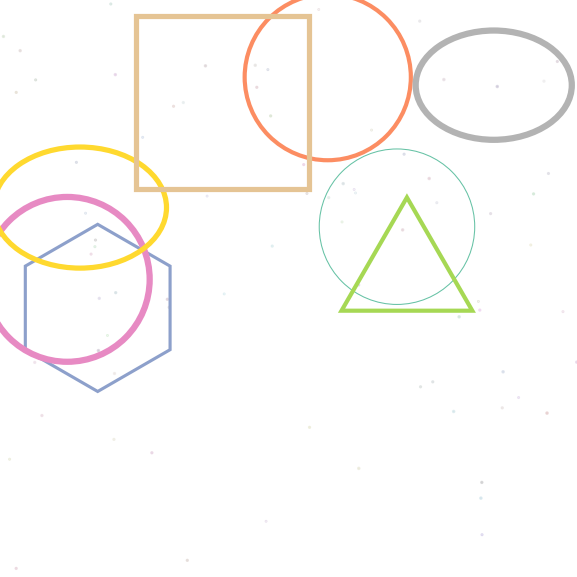[{"shape": "circle", "thickness": 0.5, "radius": 0.67, "center": [0.687, 0.607]}, {"shape": "circle", "thickness": 2, "radius": 0.72, "center": [0.568, 0.866]}, {"shape": "hexagon", "thickness": 1.5, "radius": 0.72, "center": [0.169, 0.466]}, {"shape": "circle", "thickness": 3, "radius": 0.71, "center": [0.116, 0.515]}, {"shape": "triangle", "thickness": 2, "radius": 0.65, "center": [0.705, 0.527]}, {"shape": "oval", "thickness": 2.5, "radius": 0.75, "center": [0.139, 0.64]}, {"shape": "square", "thickness": 2.5, "radius": 0.75, "center": [0.385, 0.821]}, {"shape": "oval", "thickness": 3, "radius": 0.68, "center": [0.855, 0.852]}]